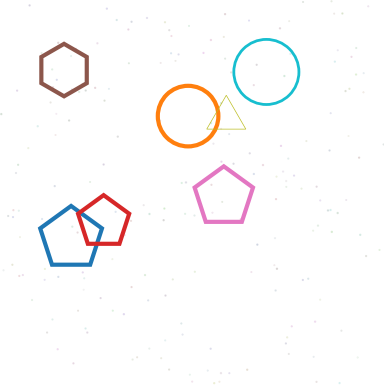[{"shape": "pentagon", "thickness": 3, "radius": 0.42, "center": [0.185, 0.381]}, {"shape": "circle", "thickness": 3, "radius": 0.39, "center": [0.489, 0.698]}, {"shape": "pentagon", "thickness": 3, "radius": 0.35, "center": [0.269, 0.423]}, {"shape": "hexagon", "thickness": 3, "radius": 0.34, "center": [0.166, 0.818]}, {"shape": "pentagon", "thickness": 3, "radius": 0.4, "center": [0.581, 0.488]}, {"shape": "triangle", "thickness": 0.5, "radius": 0.29, "center": [0.588, 0.694]}, {"shape": "circle", "thickness": 2, "radius": 0.42, "center": [0.692, 0.813]}]